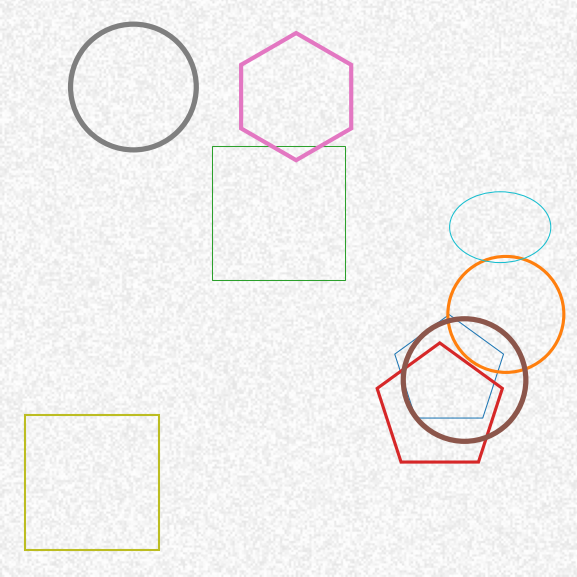[{"shape": "pentagon", "thickness": 0.5, "radius": 0.5, "center": [0.778, 0.355]}, {"shape": "circle", "thickness": 1.5, "radius": 0.5, "center": [0.876, 0.455]}, {"shape": "square", "thickness": 0.5, "radius": 0.58, "center": [0.482, 0.63]}, {"shape": "pentagon", "thickness": 1.5, "radius": 0.57, "center": [0.761, 0.291]}, {"shape": "circle", "thickness": 2.5, "radius": 0.53, "center": [0.804, 0.341]}, {"shape": "hexagon", "thickness": 2, "radius": 0.55, "center": [0.513, 0.832]}, {"shape": "circle", "thickness": 2.5, "radius": 0.54, "center": [0.231, 0.848]}, {"shape": "square", "thickness": 1, "radius": 0.58, "center": [0.159, 0.164]}, {"shape": "oval", "thickness": 0.5, "radius": 0.44, "center": [0.866, 0.606]}]